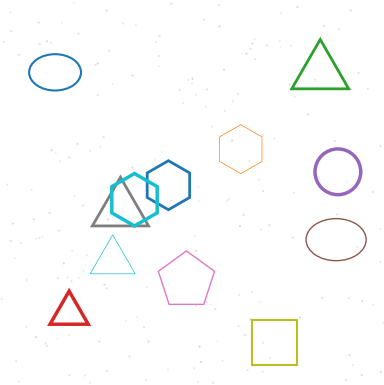[{"shape": "hexagon", "thickness": 2, "radius": 0.32, "center": [0.437, 0.519]}, {"shape": "oval", "thickness": 1.5, "radius": 0.34, "center": [0.143, 0.812]}, {"shape": "hexagon", "thickness": 0.5, "radius": 0.32, "center": [0.625, 0.613]}, {"shape": "triangle", "thickness": 2, "radius": 0.43, "center": [0.832, 0.812]}, {"shape": "triangle", "thickness": 2.5, "radius": 0.29, "center": [0.18, 0.187]}, {"shape": "circle", "thickness": 2.5, "radius": 0.3, "center": [0.878, 0.554]}, {"shape": "oval", "thickness": 1, "radius": 0.39, "center": [0.873, 0.377]}, {"shape": "pentagon", "thickness": 1, "radius": 0.38, "center": [0.484, 0.272]}, {"shape": "triangle", "thickness": 2, "radius": 0.42, "center": [0.313, 0.455]}, {"shape": "square", "thickness": 1.5, "radius": 0.29, "center": [0.714, 0.11]}, {"shape": "triangle", "thickness": 0.5, "radius": 0.34, "center": [0.293, 0.323]}, {"shape": "hexagon", "thickness": 2.5, "radius": 0.34, "center": [0.349, 0.481]}]